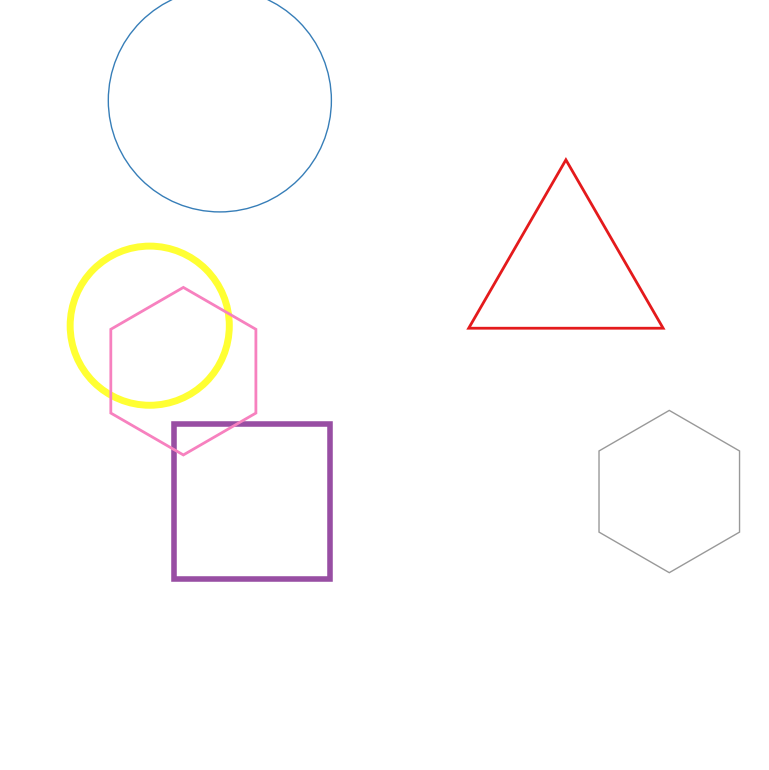[{"shape": "triangle", "thickness": 1, "radius": 0.73, "center": [0.735, 0.647]}, {"shape": "circle", "thickness": 0.5, "radius": 0.72, "center": [0.286, 0.87]}, {"shape": "square", "thickness": 2, "radius": 0.51, "center": [0.327, 0.349]}, {"shape": "circle", "thickness": 2.5, "radius": 0.52, "center": [0.194, 0.577]}, {"shape": "hexagon", "thickness": 1, "radius": 0.54, "center": [0.238, 0.518]}, {"shape": "hexagon", "thickness": 0.5, "radius": 0.53, "center": [0.869, 0.362]}]